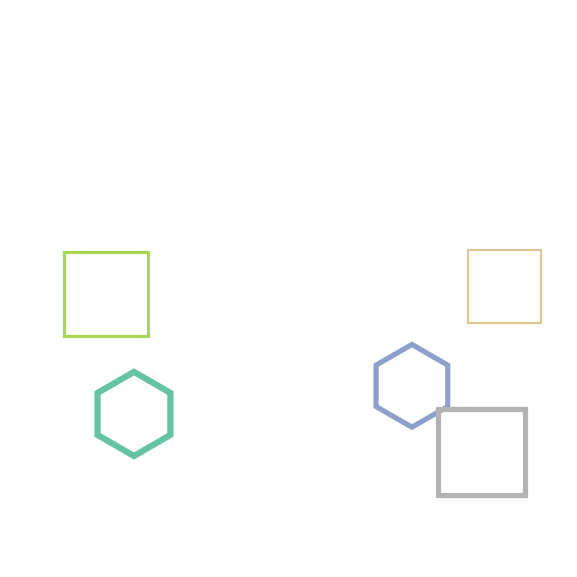[{"shape": "hexagon", "thickness": 3, "radius": 0.36, "center": [0.232, 0.282]}, {"shape": "hexagon", "thickness": 2.5, "radius": 0.36, "center": [0.713, 0.331]}, {"shape": "square", "thickness": 1.5, "radius": 0.36, "center": [0.184, 0.49]}, {"shape": "square", "thickness": 1, "radius": 0.32, "center": [0.873, 0.503]}, {"shape": "square", "thickness": 2.5, "radius": 0.38, "center": [0.834, 0.217]}]